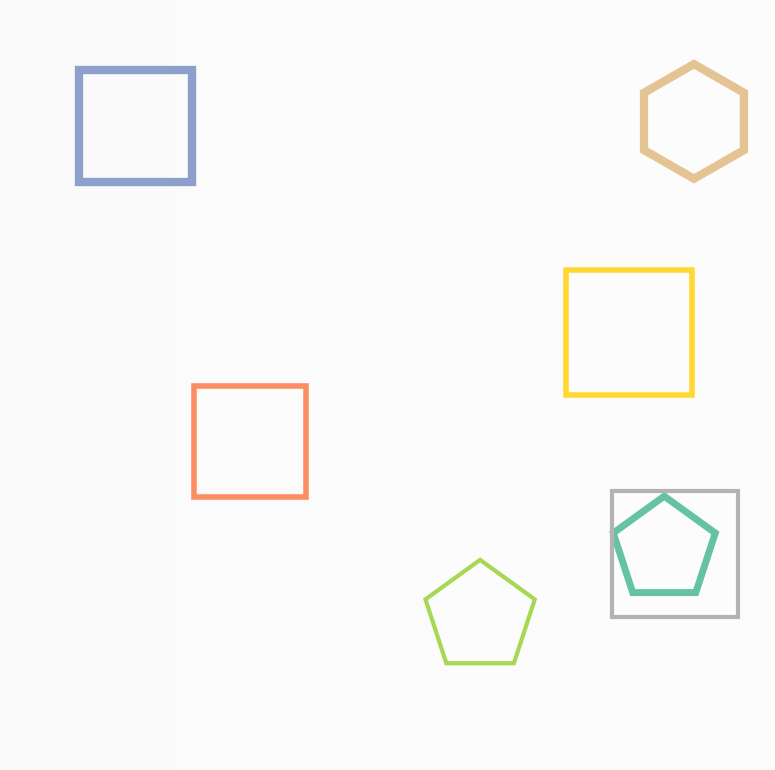[{"shape": "pentagon", "thickness": 2.5, "radius": 0.35, "center": [0.857, 0.286]}, {"shape": "square", "thickness": 2, "radius": 0.36, "center": [0.323, 0.427]}, {"shape": "square", "thickness": 3, "radius": 0.36, "center": [0.175, 0.837]}, {"shape": "pentagon", "thickness": 1.5, "radius": 0.37, "center": [0.619, 0.199]}, {"shape": "square", "thickness": 2, "radius": 0.41, "center": [0.812, 0.568]}, {"shape": "hexagon", "thickness": 3, "radius": 0.37, "center": [0.895, 0.842]}, {"shape": "square", "thickness": 1.5, "radius": 0.41, "center": [0.871, 0.28]}]